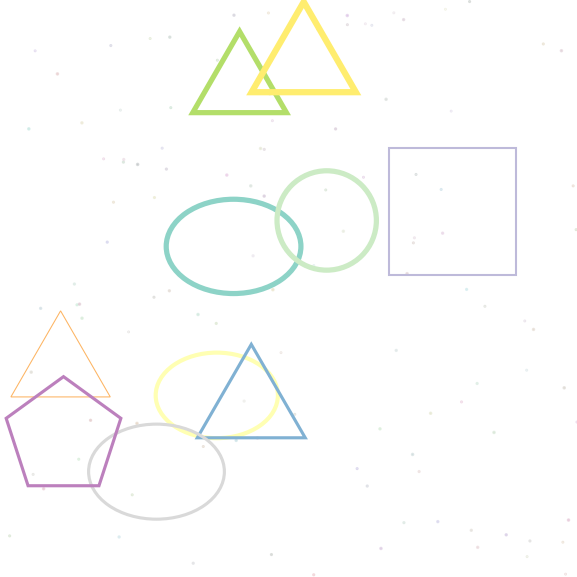[{"shape": "oval", "thickness": 2.5, "radius": 0.58, "center": [0.404, 0.572]}, {"shape": "oval", "thickness": 2, "radius": 0.53, "center": [0.375, 0.314]}, {"shape": "square", "thickness": 1, "radius": 0.55, "center": [0.783, 0.633]}, {"shape": "triangle", "thickness": 1.5, "radius": 0.54, "center": [0.435, 0.295]}, {"shape": "triangle", "thickness": 0.5, "radius": 0.5, "center": [0.105, 0.362]}, {"shape": "triangle", "thickness": 2.5, "radius": 0.47, "center": [0.415, 0.851]}, {"shape": "oval", "thickness": 1.5, "radius": 0.59, "center": [0.271, 0.182]}, {"shape": "pentagon", "thickness": 1.5, "radius": 0.52, "center": [0.11, 0.242]}, {"shape": "circle", "thickness": 2.5, "radius": 0.43, "center": [0.566, 0.617]}, {"shape": "triangle", "thickness": 3, "radius": 0.52, "center": [0.526, 0.892]}]